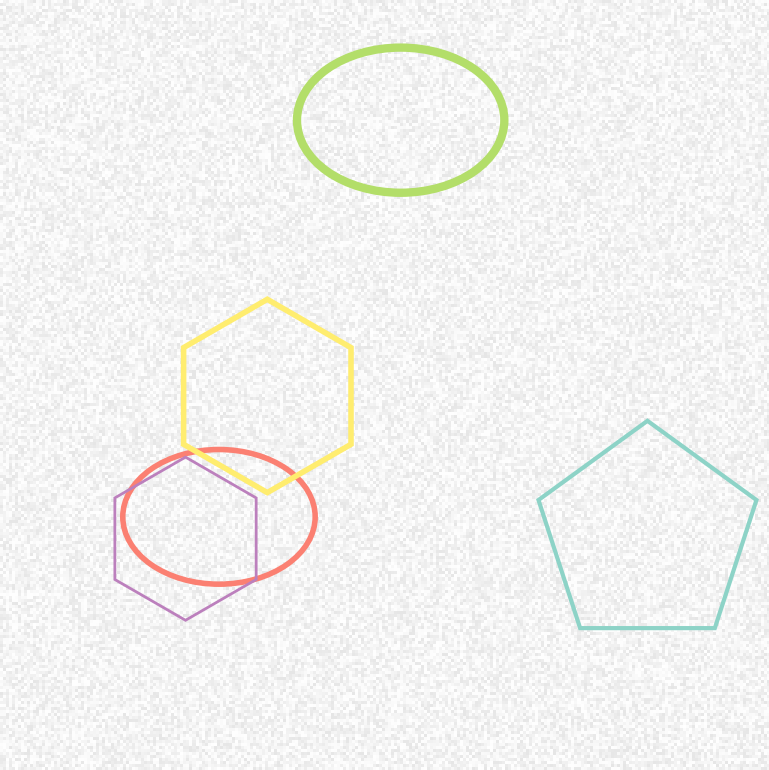[{"shape": "pentagon", "thickness": 1.5, "radius": 0.74, "center": [0.841, 0.305]}, {"shape": "oval", "thickness": 2, "radius": 0.62, "center": [0.284, 0.329]}, {"shape": "oval", "thickness": 3, "radius": 0.67, "center": [0.52, 0.844]}, {"shape": "hexagon", "thickness": 1, "radius": 0.53, "center": [0.241, 0.3]}, {"shape": "hexagon", "thickness": 2, "radius": 0.63, "center": [0.347, 0.486]}]